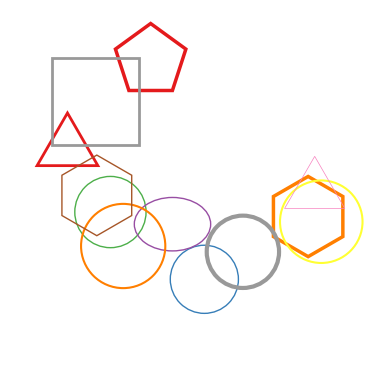[{"shape": "triangle", "thickness": 2, "radius": 0.46, "center": [0.175, 0.615]}, {"shape": "pentagon", "thickness": 2.5, "radius": 0.48, "center": [0.391, 0.843]}, {"shape": "circle", "thickness": 1, "radius": 0.44, "center": [0.531, 0.275]}, {"shape": "circle", "thickness": 1, "radius": 0.46, "center": [0.287, 0.449]}, {"shape": "oval", "thickness": 1, "radius": 0.5, "center": [0.448, 0.418]}, {"shape": "circle", "thickness": 1.5, "radius": 0.55, "center": [0.32, 0.361]}, {"shape": "hexagon", "thickness": 2.5, "radius": 0.52, "center": [0.8, 0.438]}, {"shape": "circle", "thickness": 1.5, "radius": 0.54, "center": [0.834, 0.424]}, {"shape": "hexagon", "thickness": 1, "radius": 0.52, "center": [0.251, 0.493]}, {"shape": "triangle", "thickness": 0.5, "radius": 0.45, "center": [0.817, 0.504]}, {"shape": "square", "thickness": 2, "radius": 0.57, "center": [0.249, 0.735]}, {"shape": "circle", "thickness": 3, "radius": 0.47, "center": [0.631, 0.346]}]